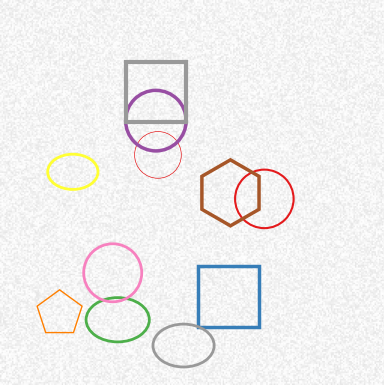[{"shape": "circle", "thickness": 0.5, "radius": 0.3, "center": [0.41, 0.598]}, {"shape": "circle", "thickness": 1.5, "radius": 0.38, "center": [0.687, 0.483]}, {"shape": "square", "thickness": 2.5, "radius": 0.4, "center": [0.593, 0.23]}, {"shape": "oval", "thickness": 2, "radius": 0.41, "center": [0.306, 0.169]}, {"shape": "circle", "thickness": 2.5, "radius": 0.39, "center": [0.405, 0.687]}, {"shape": "pentagon", "thickness": 1, "radius": 0.31, "center": [0.155, 0.186]}, {"shape": "oval", "thickness": 2, "radius": 0.33, "center": [0.189, 0.554]}, {"shape": "hexagon", "thickness": 2.5, "radius": 0.43, "center": [0.599, 0.499]}, {"shape": "circle", "thickness": 2, "radius": 0.38, "center": [0.293, 0.291]}, {"shape": "square", "thickness": 3, "radius": 0.39, "center": [0.405, 0.761]}, {"shape": "oval", "thickness": 2, "radius": 0.4, "center": [0.477, 0.102]}]